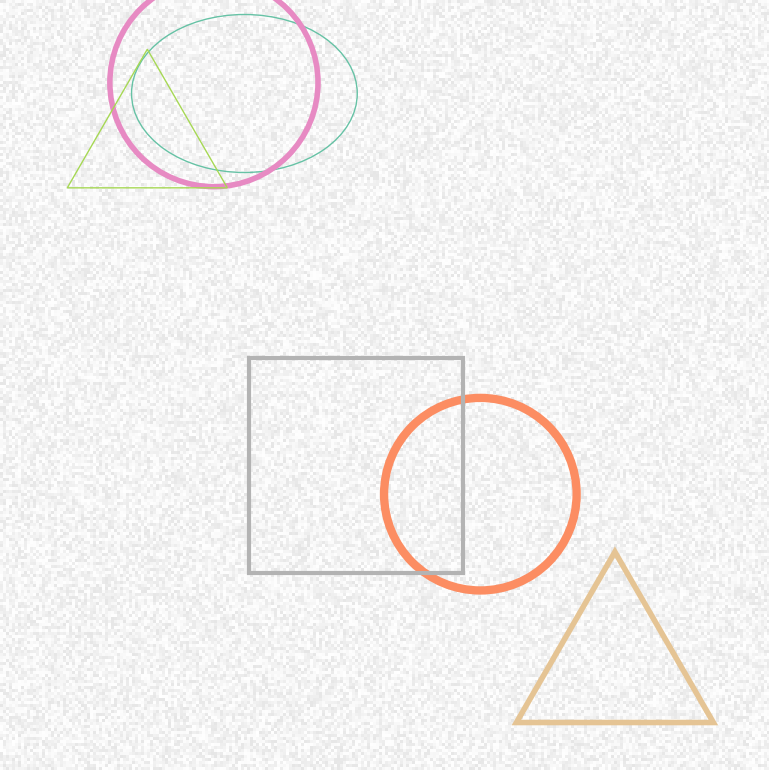[{"shape": "oval", "thickness": 0.5, "radius": 0.73, "center": [0.317, 0.879]}, {"shape": "circle", "thickness": 3, "radius": 0.63, "center": [0.624, 0.358]}, {"shape": "circle", "thickness": 2, "radius": 0.68, "center": [0.278, 0.893]}, {"shape": "triangle", "thickness": 0.5, "radius": 0.6, "center": [0.191, 0.816]}, {"shape": "triangle", "thickness": 2, "radius": 0.74, "center": [0.799, 0.136]}, {"shape": "square", "thickness": 1.5, "radius": 0.7, "center": [0.462, 0.396]}]